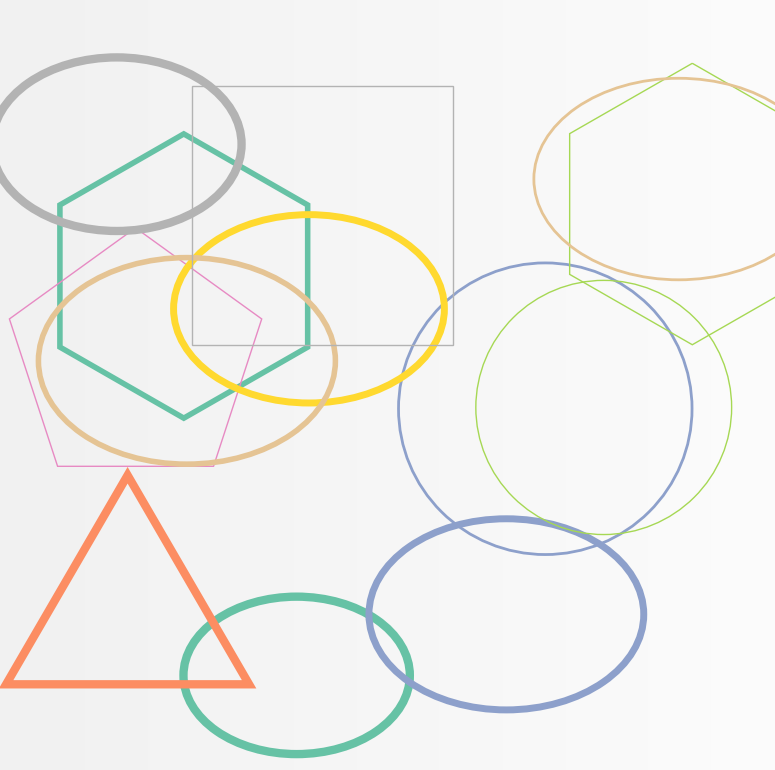[{"shape": "oval", "thickness": 3, "radius": 0.73, "center": [0.383, 0.123]}, {"shape": "hexagon", "thickness": 2, "radius": 0.92, "center": [0.237, 0.642]}, {"shape": "triangle", "thickness": 3, "radius": 0.91, "center": [0.165, 0.202]}, {"shape": "circle", "thickness": 1, "radius": 0.95, "center": [0.704, 0.469]}, {"shape": "oval", "thickness": 2.5, "radius": 0.89, "center": [0.653, 0.202]}, {"shape": "pentagon", "thickness": 0.5, "radius": 0.86, "center": [0.175, 0.533]}, {"shape": "circle", "thickness": 0.5, "radius": 0.83, "center": [0.779, 0.471]}, {"shape": "hexagon", "thickness": 0.5, "radius": 0.91, "center": [0.893, 0.735]}, {"shape": "oval", "thickness": 2.5, "radius": 0.87, "center": [0.399, 0.599]}, {"shape": "oval", "thickness": 1, "radius": 0.93, "center": [0.876, 0.767]}, {"shape": "oval", "thickness": 2, "radius": 0.96, "center": [0.241, 0.531]}, {"shape": "square", "thickness": 0.5, "radius": 0.84, "center": [0.416, 0.72]}, {"shape": "oval", "thickness": 3, "radius": 0.81, "center": [0.151, 0.813]}]